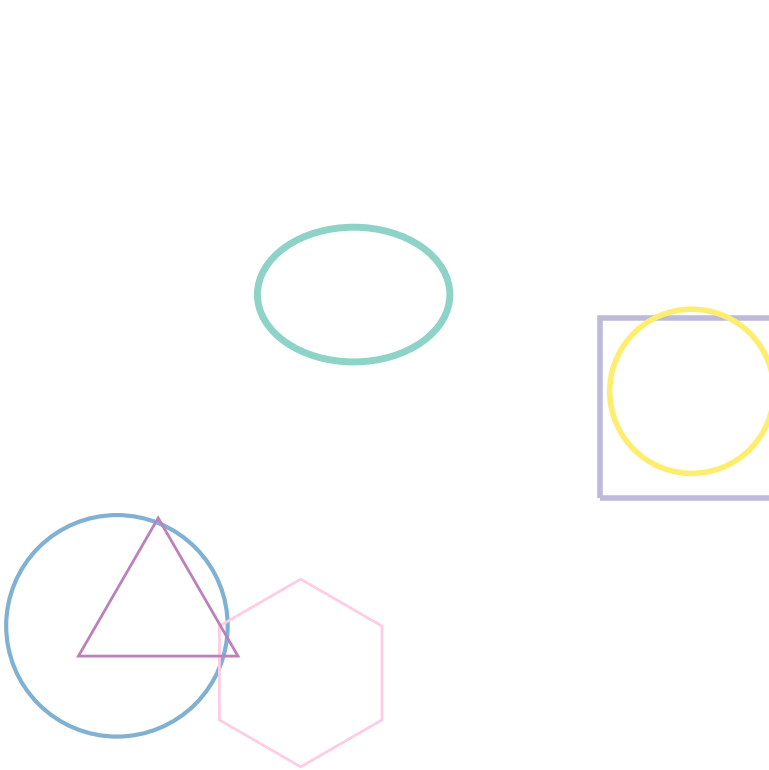[{"shape": "oval", "thickness": 2.5, "radius": 0.62, "center": [0.459, 0.617]}, {"shape": "square", "thickness": 2, "radius": 0.59, "center": [0.897, 0.47]}, {"shape": "circle", "thickness": 1.5, "radius": 0.72, "center": [0.152, 0.187]}, {"shape": "hexagon", "thickness": 1, "radius": 0.61, "center": [0.391, 0.126]}, {"shape": "triangle", "thickness": 1, "radius": 0.6, "center": [0.205, 0.208]}, {"shape": "circle", "thickness": 2, "radius": 0.53, "center": [0.898, 0.492]}]